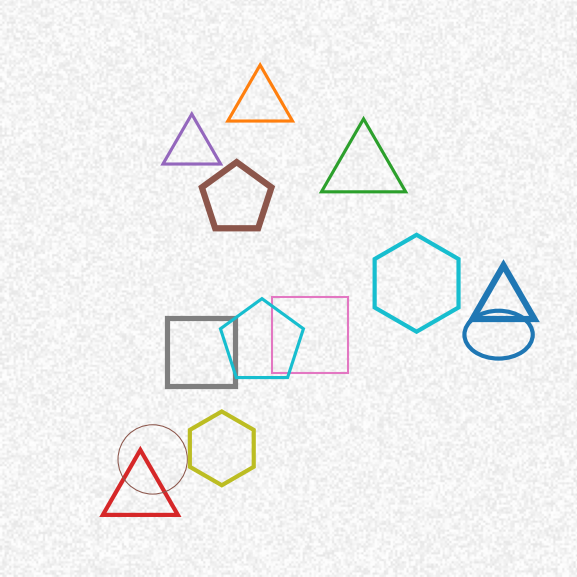[{"shape": "oval", "thickness": 2, "radius": 0.3, "center": [0.863, 0.42]}, {"shape": "triangle", "thickness": 3, "radius": 0.31, "center": [0.872, 0.478]}, {"shape": "triangle", "thickness": 1.5, "radius": 0.32, "center": [0.45, 0.822]}, {"shape": "triangle", "thickness": 1.5, "radius": 0.42, "center": [0.63, 0.709]}, {"shape": "triangle", "thickness": 2, "radius": 0.37, "center": [0.243, 0.145]}, {"shape": "triangle", "thickness": 1.5, "radius": 0.29, "center": [0.332, 0.744]}, {"shape": "circle", "thickness": 0.5, "radius": 0.3, "center": [0.264, 0.204]}, {"shape": "pentagon", "thickness": 3, "radius": 0.32, "center": [0.41, 0.655]}, {"shape": "square", "thickness": 1, "radius": 0.33, "center": [0.537, 0.418]}, {"shape": "square", "thickness": 2.5, "radius": 0.29, "center": [0.349, 0.389]}, {"shape": "hexagon", "thickness": 2, "radius": 0.32, "center": [0.384, 0.223]}, {"shape": "hexagon", "thickness": 2, "radius": 0.42, "center": [0.721, 0.509]}, {"shape": "pentagon", "thickness": 1.5, "radius": 0.38, "center": [0.454, 0.406]}]